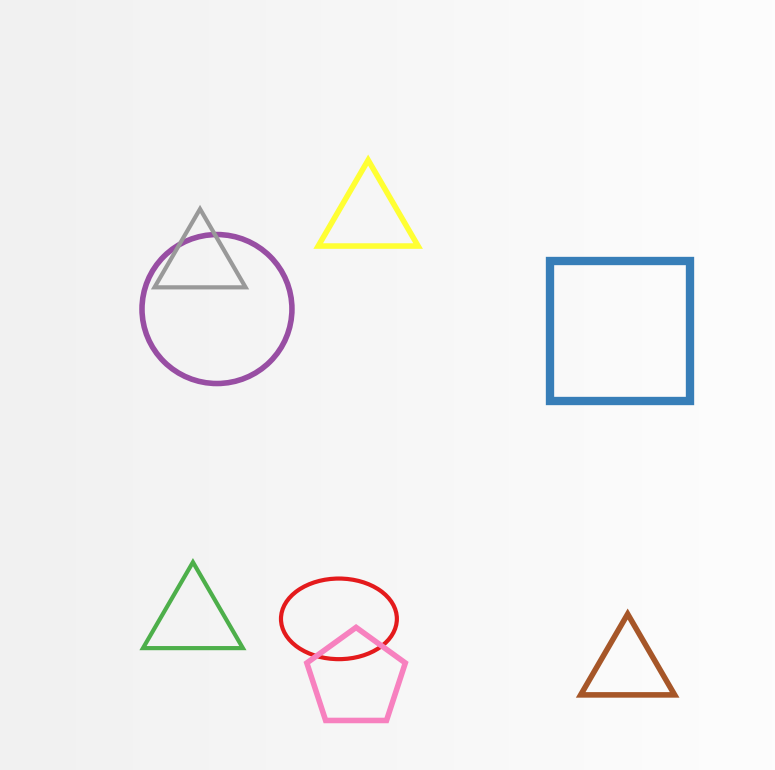[{"shape": "oval", "thickness": 1.5, "radius": 0.37, "center": [0.437, 0.196]}, {"shape": "square", "thickness": 3, "radius": 0.45, "center": [0.8, 0.57]}, {"shape": "triangle", "thickness": 1.5, "radius": 0.37, "center": [0.249, 0.195]}, {"shape": "circle", "thickness": 2, "radius": 0.48, "center": [0.28, 0.599]}, {"shape": "triangle", "thickness": 2, "radius": 0.37, "center": [0.475, 0.718]}, {"shape": "triangle", "thickness": 2, "radius": 0.35, "center": [0.81, 0.133]}, {"shape": "pentagon", "thickness": 2, "radius": 0.33, "center": [0.459, 0.118]}, {"shape": "triangle", "thickness": 1.5, "radius": 0.34, "center": [0.258, 0.661]}]